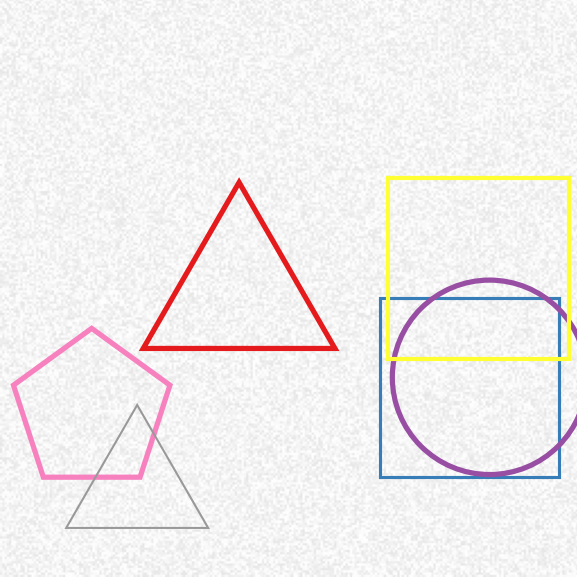[{"shape": "triangle", "thickness": 2.5, "radius": 0.96, "center": [0.414, 0.492]}, {"shape": "square", "thickness": 1.5, "radius": 0.78, "center": [0.813, 0.328]}, {"shape": "circle", "thickness": 2.5, "radius": 0.84, "center": [0.848, 0.346]}, {"shape": "square", "thickness": 2, "radius": 0.78, "center": [0.829, 0.534]}, {"shape": "pentagon", "thickness": 2.5, "radius": 0.71, "center": [0.159, 0.288]}, {"shape": "triangle", "thickness": 1, "radius": 0.71, "center": [0.238, 0.156]}]